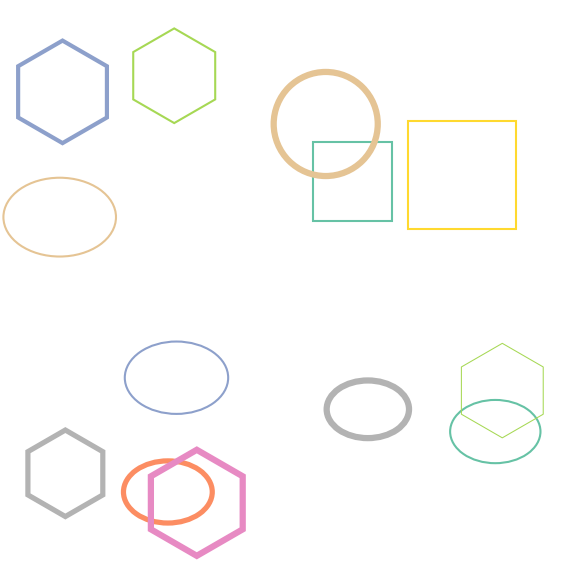[{"shape": "square", "thickness": 1, "radius": 0.34, "center": [0.61, 0.685]}, {"shape": "oval", "thickness": 1, "radius": 0.39, "center": [0.858, 0.252]}, {"shape": "oval", "thickness": 2.5, "radius": 0.38, "center": [0.291, 0.147]}, {"shape": "oval", "thickness": 1, "radius": 0.45, "center": [0.306, 0.345]}, {"shape": "hexagon", "thickness": 2, "radius": 0.44, "center": [0.108, 0.84]}, {"shape": "hexagon", "thickness": 3, "radius": 0.46, "center": [0.341, 0.128]}, {"shape": "hexagon", "thickness": 0.5, "radius": 0.41, "center": [0.87, 0.323]}, {"shape": "hexagon", "thickness": 1, "radius": 0.41, "center": [0.302, 0.868]}, {"shape": "square", "thickness": 1, "radius": 0.47, "center": [0.8, 0.697]}, {"shape": "oval", "thickness": 1, "radius": 0.49, "center": [0.103, 0.623]}, {"shape": "circle", "thickness": 3, "radius": 0.45, "center": [0.564, 0.784]}, {"shape": "oval", "thickness": 3, "radius": 0.36, "center": [0.637, 0.29]}, {"shape": "hexagon", "thickness": 2.5, "radius": 0.37, "center": [0.113, 0.18]}]